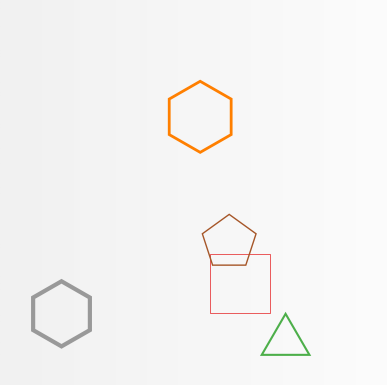[{"shape": "square", "thickness": 0.5, "radius": 0.39, "center": [0.618, 0.264]}, {"shape": "triangle", "thickness": 1.5, "radius": 0.36, "center": [0.737, 0.114]}, {"shape": "hexagon", "thickness": 2, "radius": 0.46, "center": [0.517, 0.697]}, {"shape": "pentagon", "thickness": 1, "radius": 0.36, "center": [0.591, 0.37]}, {"shape": "hexagon", "thickness": 3, "radius": 0.42, "center": [0.159, 0.185]}]